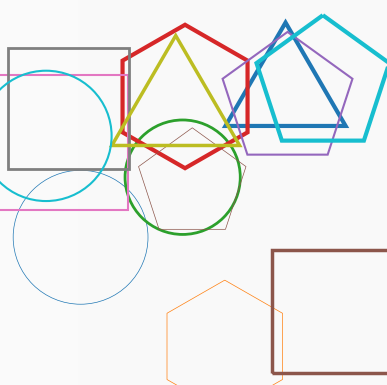[{"shape": "circle", "thickness": 0.5, "radius": 0.87, "center": [0.208, 0.384]}, {"shape": "triangle", "thickness": 3, "radius": 0.89, "center": [0.737, 0.762]}, {"shape": "hexagon", "thickness": 0.5, "radius": 0.86, "center": [0.58, 0.1]}, {"shape": "circle", "thickness": 2, "radius": 0.74, "center": [0.471, 0.54]}, {"shape": "hexagon", "thickness": 3, "radius": 0.93, "center": [0.478, 0.749]}, {"shape": "pentagon", "thickness": 1.5, "radius": 0.88, "center": [0.742, 0.741]}, {"shape": "pentagon", "thickness": 0.5, "radius": 0.73, "center": [0.496, 0.522]}, {"shape": "square", "thickness": 2.5, "radius": 0.8, "center": [0.862, 0.19]}, {"shape": "square", "thickness": 1.5, "radius": 0.88, "center": [0.156, 0.631]}, {"shape": "square", "thickness": 2, "radius": 0.78, "center": [0.177, 0.718]}, {"shape": "triangle", "thickness": 2.5, "radius": 0.95, "center": [0.453, 0.717]}, {"shape": "pentagon", "thickness": 3, "radius": 0.9, "center": [0.833, 0.78]}, {"shape": "circle", "thickness": 1.5, "radius": 0.85, "center": [0.119, 0.647]}]